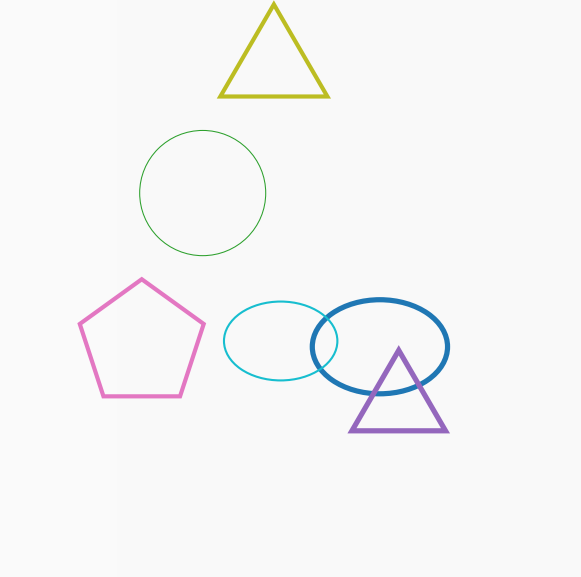[{"shape": "oval", "thickness": 2.5, "radius": 0.58, "center": [0.654, 0.399]}, {"shape": "circle", "thickness": 0.5, "radius": 0.54, "center": [0.349, 0.665]}, {"shape": "triangle", "thickness": 2.5, "radius": 0.46, "center": [0.686, 0.3]}, {"shape": "pentagon", "thickness": 2, "radius": 0.56, "center": [0.244, 0.404]}, {"shape": "triangle", "thickness": 2, "radius": 0.53, "center": [0.471, 0.885]}, {"shape": "oval", "thickness": 1, "radius": 0.49, "center": [0.483, 0.409]}]